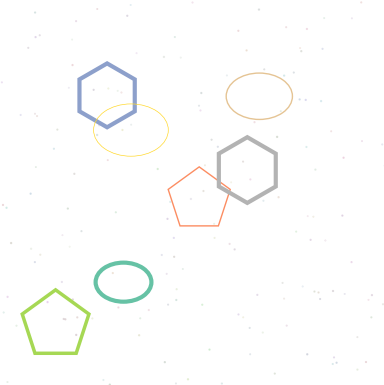[{"shape": "oval", "thickness": 3, "radius": 0.36, "center": [0.321, 0.267]}, {"shape": "pentagon", "thickness": 1, "radius": 0.42, "center": [0.517, 0.482]}, {"shape": "hexagon", "thickness": 3, "radius": 0.41, "center": [0.278, 0.752]}, {"shape": "pentagon", "thickness": 2.5, "radius": 0.46, "center": [0.144, 0.156]}, {"shape": "oval", "thickness": 0.5, "radius": 0.49, "center": [0.34, 0.662]}, {"shape": "oval", "thickness": 1, "radius": 0.43, "center": [0.674, 0.75]}, {"shape": "hexagon", "thickness": 3, "radius": 0.43, "center": [0.642, 0.558]}]